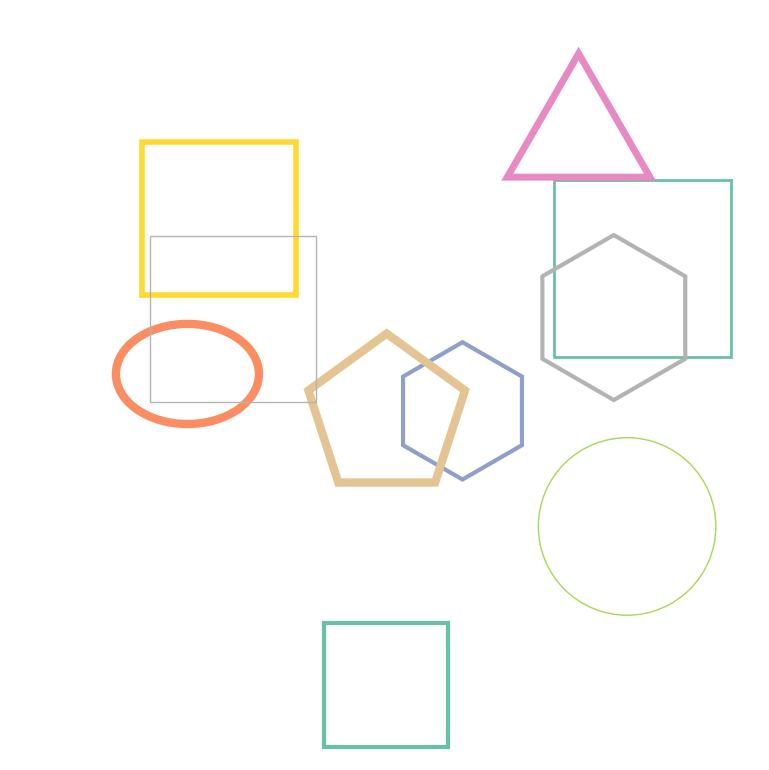[{"shape": "square", "thickness": 1, "radius": 0.58, "center": [0.834, 0.652]}, {"shape": "square", "thickness": 1.5, "radius": 0.4, "center": [0.502, 0.11]}, {"shape": "oval", "thickness": 3, "radius": 0.46, "center": [0.243, 0.514]}, {"shape": "hexagon", "thickness": 1.5, "radius": 0.45, "center": [0.601, 0.466]}, {"shape": "triangle", "thickness": 2.5, "radius": 0.53, "center": [0.751, 0.823]}, {"shape": "circle", "thickness": 0.5, "radius": 0.58, "center": [0.814, 0.316]}, {"shape": "square", "thickness": 2, "radius": 0.5, "center": [0.285, 0.716]}, {"shape": "pentagon", "thickness": 3, "radius": 0.53, "center": [0.502, 0.46]}, {"shape": "hexagon", "thickness": 1.5, "radius": 0.54, "center": [0.797, 0.588]}, {"shape": "square", "thickness": 0.5, "radius": 0.54, "center": [0.303, 0.586]}]